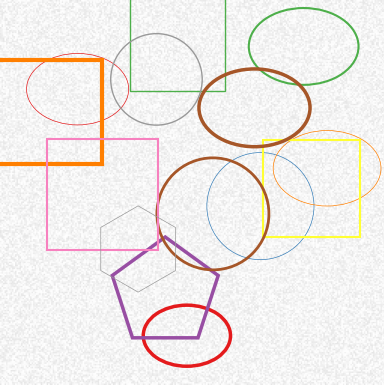[{"shape": "oval", "thickness": 0.5, "radius": 0.66, "center": [0.202, 0.768]}, {"shape": "oval", "thickness": 2.5, "radius": 0.57, "center": [0.485, 0.128]}, {"shape": "circle", "thickness": 0.5, "radius": 0.7, "center": [0.676, 0.465]}, {"shape": "oval", "thickness": 1.5, "radius": 0.71, "center": [0.789, 0.879]}, {"shape": "square", "thickness": 1, "radius": 0.62, "center": [0.462, 0.888]}, {"shape": "pentagon", "thickness": 2.5, "radius": 0.72, "center": [0.429, 0.24]}, {"shape": "square", "thickness": 3, "radius": 0.68, "center": [0.128, 0.709]}, {"shape": "oval", "thickness": 0.5, "radius": 0.7, "center": [0.85, 0.563]}, {"shape": "square", "thickness": 1.5, "radius": 0.63, "center": [0.809, 0.511]}, {"shape": "oval", "thickness": 2.5, "radius": 0.72, "center": [0.661, 0.72]}, {"shape": "circle", "thickness": 2, "radius": 0.73, "center": [0.553, 0.445]}, {"shape": "square", "thickness": 1.5, "radius": 0.72, "center": [0.266, 0.495]}, {"shape": "hexagon", "thickness": 0.5, "radius": 0.56, "center": [0.359, 0.353]}, {"shape": "circle", "thickness": 1, "radius": 0.59, "center": [0.406, 0.794]}]